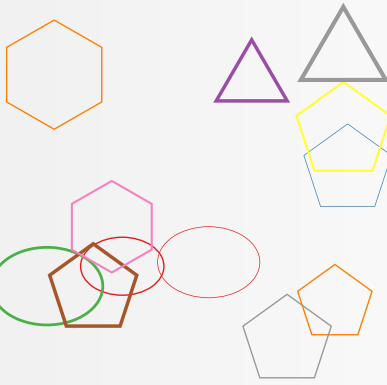[{"shape": "oval", "thickness": 0.5, "radius": 0.66, "center": [0.539, 0.319]}, {"shape": "oval", "thickness": 1, "radius": 0.54, "center": [0.316, 0.309]}, {"shape": "pentagon", "thickness": 0.5, "radius": 0.59, "center": [0.897, 0.559]}, {"shape": "oval", "thickness": 2, "radius": 0.72, "center": [0.121, 0.257]}, {"shape": "triangle", "thickness": 2.5, "radius": 0.53, "center": [0.65, 0.791]}, {"shape": "hexagon", "thickness": 1, "radius": 0.71, "center": [0.14, 0.806]}, {"shape": "pentagon", "thickness": 1, "radius": 0.5, "center": [0.864, 0.212]}, {"shape": "pentagon", "thickness": 1.5, "radius": 0.64, "center": [0.886, 0.66]}, {"shape": "pentagon", "thickness": 2.5, "radius": 0.59, "center": [0.241, 0.249]}, {"shape": "hexagon", "thickness": 1.5, "radius": 0.59, "center": [0.288, 0.411]}, {"shape": "pentagon", "thickness": 1, "radius": 0.6, "center": [0.741, 0.116]}, {"shape": "triangle", "thickness": 3, "radius": 0.63, "center": [0.886, 0.856]}]